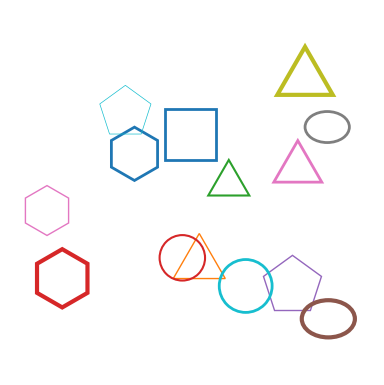[{"shape": "hexagon", "thickness": 2, "radius": 0.35, "center": [0.349, 0.6]}, {"shape": "square", "thickness": 2, "radius": 0.33, "center": [0.495, 0.65]}, {"shape": "triangle", "thickness": 1, "radius": 0.39, "center": [0.518, 0.315]}, {"shape": "triangle", "thickness": 1.5, "radius": 0.31, "center": [0.594, 0.523]}, {"shape": "circle", "thickness": 1.5, "radius": 0.3, "center": [0.474, 0.33]}, {"shape": "hexagon", "thickness": 3, "radius": 0.38, "center": [0.162, 0.277]}, {"shape": "pentagon", "thickness": 1, "radius": 0.4, "center": [0.76, 0.258]}, {"shape": "oval", "thickness": 3, "radius": 0.34, "center": [0.853, 0.172]}, {"shape": "triangle", "thickness": 2, "radius": 0.36, "center": [0.774, 0.563]}, {"shape": "hexagon", "thickness": 1, "radius": 0.32, "center": [0.122, 0.453]}, {"shape": "oval", "thickness": 2, "radius": 0.29, "center": [0.85, 0.67]}, {"shape": "triangle", "thickness": 3, "radius": 0.42, "center": [0.792, 0.795]}, {"shape": "pentagon", "thickness": 0.5, "radius": 0.35, "center": [0.326, 0.708]}, {"shape": "circle", "thickness": 2, "radius": 0.34, "center": [0.638, 0.257]}]